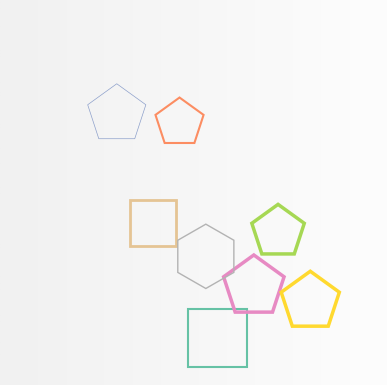[{"shape": "square", "thickness": 1.5, "radius": 0.38, "center": [0.562, 0.122]}, {"shape": "pentagon", "thickness": 1.5, "radius": 0.33, "center": [0.463, 0.681]}, {"shape": "pentagon", "thickness": 0.5, "radius": 0.39, "center": [0.301, 0.704]}, {"shape": "pentagon", "thickness": 2.5, "radius": 0.41, "center": [0.655, 0.256]}, {"shape": "pentagon", "thickness": 2.5, "radius": 0.36, "center": [0.718, 0.398]}, {"shape": "pentagon", "thickness": 2.5, "radius": 0.39, "center": [0.801, 0.217]}, {"shape": "square", "thickness": 2, "radius": 0.3, "center": [0.395, 0.421]}, {"shape": "hexagon", "thickness": 1, "radius": 0.42, "center": [0.531, 0.334]}]